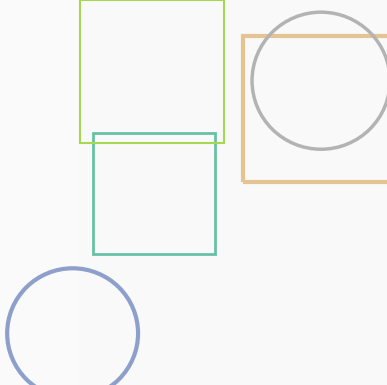[{"shape": "square", "thickness": 2, "radius": 0.79, "center": [0.396, 0.499]}, {"shape": "circle", "thickness": 3, "radius": 0.84, "center": [0.187, 0.134]}, {"shape": "square", "thickness": 1.5, "radius": 0.93, "center": [0.392, 0.815]}, {"shape": "square", "thickness": 3, "radius": 0.95, "center": [0.817, 0.717]}, {"shape": "circle", "thickness": 2.5, "radius": 0.89, "center": [0.828, 0.79]}]